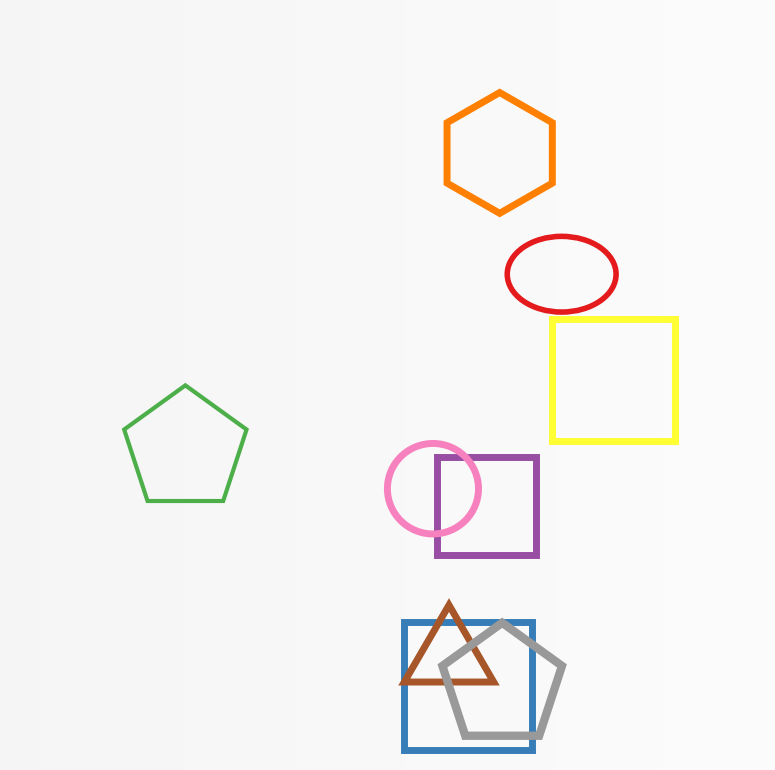[{"shape": "oval", "thickness": 2, "radius": 0.35, "center": [0.725, 0.644]}, {"shape": "square", "thickness": 2.5, "radius": 0.41, "center": [0.604, 0.109]}, {"shape": "pentagon", "thickness": 1.5, "radius": 0.42, "center": [0.239, 0.417]}, {"shape": "square", "thickness": 2.5, "radius": 0.32, "center": [0.628, 0.343]}, {"shape": "hexagon", "thickness": 2.5, "radius": 0.39, "center": [0.645, 0.801]}, {"shape": "square", "thickness": 2.5, "radius": 0.4, "center": [0.792, 0.507]}, {"shape": "triangle", "thickness": 2.5, "radius": 0.33, "center": [0.579, 0.148]}, {"shape": "circle", "thickness": 2.5, "radius": 0.29, "center": [0.559, 0.365]}, {"shape": "pentagon", "thickness": 3, "radius": 0.41, "center": [0.648, 0.11]}]